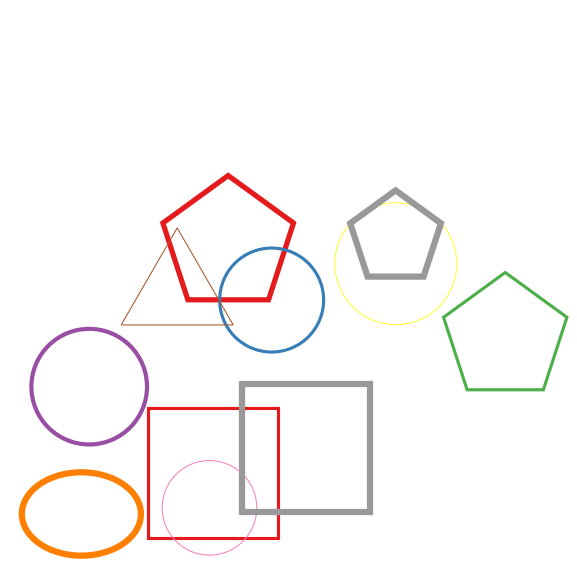[{"shape": "square", "thickness": 1.5, "radius": 0.56, "center": [0.368, 0.18]}, {"shape": "pentagon", "thickness": 2.5, "radius": 0.59, "center": [0.395, 0.576]}, {"shape": "circle", "thickness": 1.5, "radius": 0.45, "center": [0.47, 0.48]}, {"shape": "pentagon", "thickness": 1.5, "radius": 0.56, "center": [0.875, 0.415]}, {"shape": "circle", "thickness": 2, "radius": 0.5, "center": [0.154, 0.33]}, {"shape": "oval", "thickness": 3, "radius": 0.52, "center": [0.141, 0.109]}, {"shape": "circle", "thickness": 0.5, "radius": 0.53, "center": [0.685, 0.542]}, {"shape": "triangle", "thickness": 0.5, "radius": 0.56, "center": [0.307, 0.492]}, {"shape": "circle", "thickness": 0.5, "radius": 0.41, "center": [0.363, 0.12]}, {"shape": "square", "thickness": 3, "radius": 0.56, "center": [0.53, 0.223]}, {"shape": "pentagon", "thickness": 3, "radius": 0.41, "center": [0.685, 0.587]}]